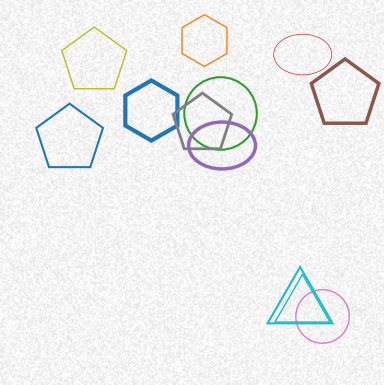[{"shape": "pentagon", "thickness": 1.5, "radius": 0.46, "center": [0.181, 0.64]}, {"shape": "hexagon", "thickness": 3, "radius": 0.39, "center": [0.393, 0.713]}, {"shape": "hexagon", "thickness": 1, "radius": 0.34, "center": [0.531, 0.895]}, {"shape": "circle", "thickness": 1.5, "radius": 0.47, "center": [0.573, 0.705]}, {"shape": "oval", "thickness": 0.5, "radius": 0.38, "center": [0.786, 0.858]}, {"shape": "oval", "thickness": 2.5, "radius": 0.43, "center": [0.577, 0.622]}, {"shape": "pentagon", "thickness": 2.5, "radius": 0.46, "center": [0.896, 0.755]}, {"shape": "circle", "thickness": 1, "radius": 0.35, "center": [0.838, 0.178]}, {"shape": "pentagon", "thickness": 2, "radius": 0.4, "center": [0.526, 0.678]}, {"shape": "pentagon", "thickness": 1, "radius": 0.44, "center": [0.245, 0.841]}, {"shape": "triangle", "thickness": 1.5, "radius": 0.49, "center": [0.78, 0.209]}, {"shape": "triangle", "thickness": 1, "radius": 0.41, "center": [0.786, 0.205]}]